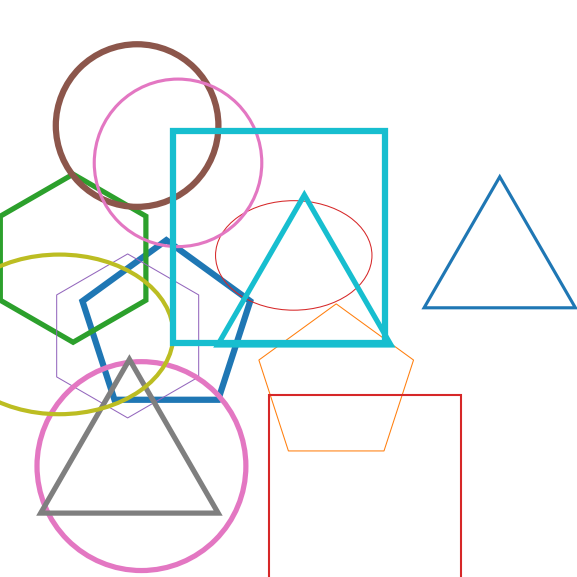[{"shape": "pentagon", "thickness": 3, "radius": 0.76, "center": [0.288, 0.43]}, {"shape": "triangle", "thickness": 1.5, "radius": 0.76, "center": [0.865, 0.542]}, {"shape": "pentagon", "thickness": 0.5, "radius": 0.7, "center": [0.582, 0.332]}, {"shape": "hexagon", "thickness": 2.5, "radius": 0.73, "center": [0.127, 0.552]}, {"shape": "square", "thickness": 1, "radius": 0.83, "center": [0.632, 0.149]}, {"shape": "oval", "thickness": 0.5, "radius": 0.68, "center": [0.509, 0.557]}, {"shape": "hexagon", "thickness": 0.5, "radius": 0.71, "center": [0.221, 0.417]}, {"shape": "circle", "thickness": 3, "radius": 0.7, "center": [0.237, 0.782]}, {"shape": "circle", "thickness": 1.5, "radius": 0.73, "center": [0.308, 0.717]}, {"shape": "circle", "thickness": 2.5, "radius": 0.9, "center": [0.245, 0.192]}, {"shape": "triangle", "thickness": 2.5, "radius": 0.89, "center": [0.224, 0.199]}, {"shape": "oval", "thickness": 2, "radius": 0.99, "center": [0.103, 0.42]}, {"shape": "triangle", "thickness": 2.5, "radius": 0.87, "center": [0.527, 0.488]}, {"shape": "square", "thickness": 3, "radius": 0.92, "center": [0.483, 0.588]}]